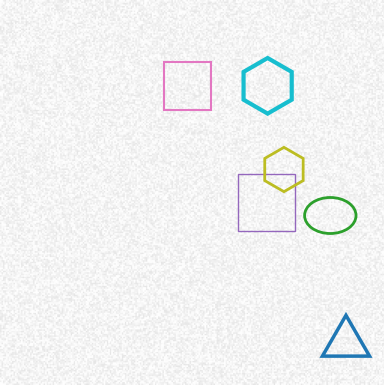[{"shape": "triangle", "thickness": 2.5, "radius": 0.35, "center": [0.899, 0.11]}, {"shape": "oval", "thickness": 2, "radius": 0.33, "center": [0.858, 0.44]}, {"shape": "square", "thickness": 1, "radius": 0.37, "center": [0.692, 0.474]}, {"shape": "square", "thickness": 1.5, "radius": 0.31, "center": [0.487, 0.777]}, {"shape": "hexagon", "thickness": 2, "radius": 0.29, "center": [0.738, 0.56]}, {"shape": "hexagon", "thickness": 3, "radius": 0.36, "center": [0.695, 0.777]}]